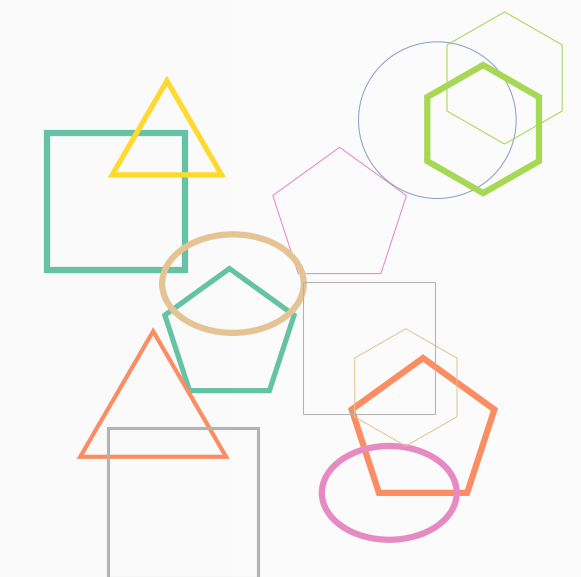[{"shape": "square", "thickness": 3, "radius": 0.59, "center": [0.199, 0.651]}, {"shape": "pentagon", "thickness": 2.5, "radius": 0.58, "center": [0.395, 0.417]}, {"shape": "triangle", "thickness": 2, "radius": 0.72, "center": [0.264, 0.281]}, {"shape": "pentagon", "thickness": 3, "radius": 0.65, "center": [0.728, 0.25]}, {"shape": "circle", "thickness": 0.5, "radius": 0.68, "center": [0.752, 0.791]}, {"shape": "pentagon", "thickness": 0.5, "radius": 0.6, "center": [0.584, 0.623]}, {"shape": "oval", "thickness": 3, "radius": 0.58, "center": [0.67, 0.146]}, {"shape": "hexagon", "thickness": 0.5, "radius": 0.57, "center": [0.868, 0.864]}, {"shape": "hexagon", "thickness": 3, "radius": 0.55, "center": [0.831, 0.776]}, {"shape": "triangle", "thickness": 2.5, "radius": 0.54, "center": [0.287, 0.751]}, {"shape": "oval", "thickness": 3, "radius": 0.61, "center": [0.401, 0.508]}, {"shape": "hexagon", "thickness": 0.5, "radius": 0.51, "center": [0.698, 0.328]}, {"shape": "square", "thickness": 1.5, "radius": 0.65, "center": [0.315, 0.128]}, {"shape": "square", "thickness": 0.5, "radius": 0.57, "center": [0.635, 0.397]}]